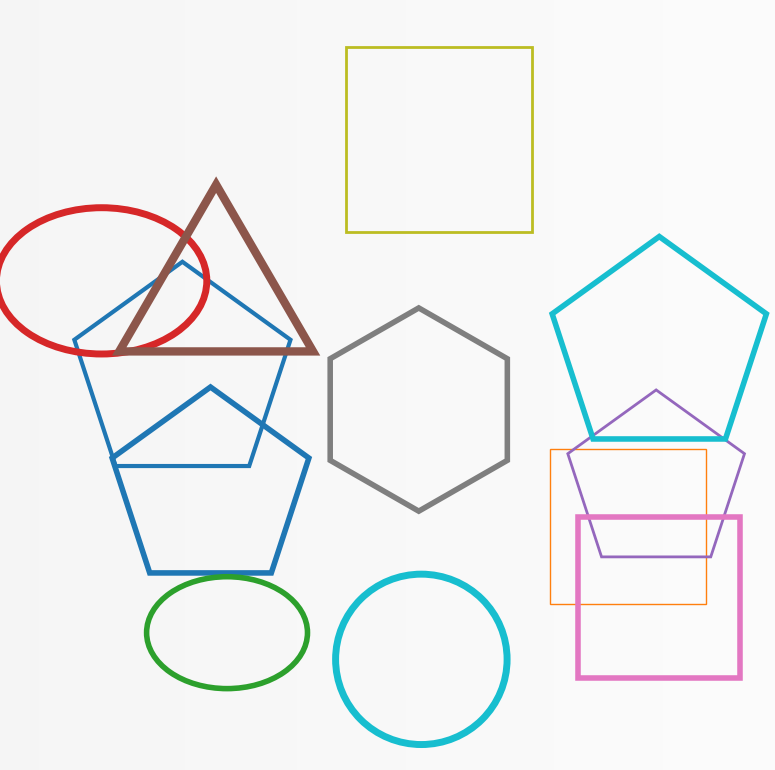[{"shape": "pentagon", "thickness": 2, "radius": 0.67, "center": [0.272, 0.364]}, {"shape": "pentagon", "thickness": 1.5, "radius": 0.73, "center": [0.235, 0.513]}, {"shape": "square", "thickness": 0.5, "radius": 0.5, "center": [0.81, 0.316]}, {"shape": "oval", "thickness": 2, "radius": 0.52, "center": [0.293, 0.178]}, {"shape": "oval", "thickness": 2.5, "radius": 0.68, "center": [0.131, 0.635]}, {"shape": "pentagon", "thickness": 1, "radius": 0.6, "center": [0.847, 0.374]}, {"shape": "triangle", "thickness": 3, "radius": 0.72, "center": [0.279, 0.616]}, {"shape": "square", "thickness": 2, "radius": 0.52, "center": [0.85, 0.224]}, {"shape": "hexagon", "thickness": 2, "radius": 0.66, "center": [0.54, 0.468]}, {"shape": "square", "thickness": 1, "radius": 0.6, "center": [0.567, 0.819]}, {"shape": "pentagon", "thickness": 2, "radius": 0.73, "center": [0.851, 0.547]}, {"shape": "circle", "thickness": 2.5, "radius": 0.55, "center": [0.544, 0.144]}]